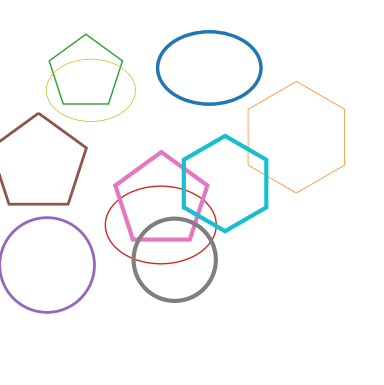[{"shape": "oval", "thickness": 2.5, "radius": 0.67, "center": [0.544, 0.824]}, {"shape": "hexagon", "thickness": 0.5, "radius": 0.72, "center": [0.77, 0.644]}, {"shape": "pentagon", "thickness": 1, "radius": 0.5, "center": [0.223, 0.811]}, {"shape": "oval", "thickness": 1, "radius": 0.72, "center": [0.418, 0.416]}, {"shape": "circle", "thickness": 2, "radius": 0.62, "center": [0.122, 0.312]}, {"shape": "pentagon", "thickness": 2, "radius": 0.65, "center": [0.1, 0.575]}, {"shape": "pentagon", "thickness": 3, "radius": 0.63, "center": [0.419, 0.479]}, {"shape": "circle", "thickness": 3, "radius": 0.53, "center": [0.454, 0.325]}, {"shape": "oval", "thickness": 0.5, "radius": 0.58, "center": [0.236, 0.765]}, {"shape": "hexagon", "thickness": 3, "radius": 0.62, "center": [0.585, 0.523]}]